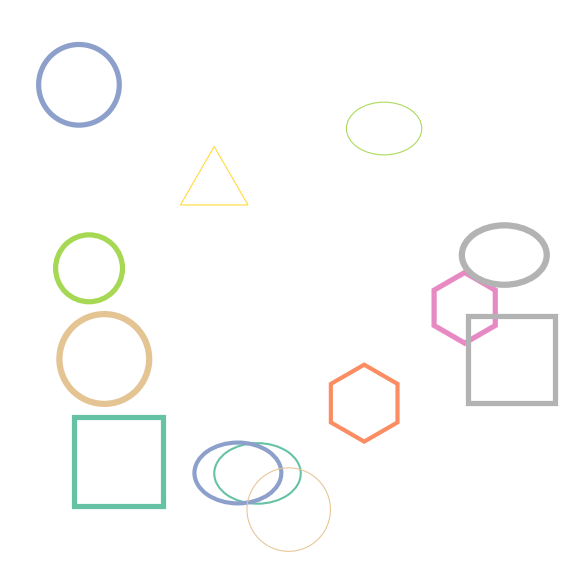[{"shape": "square", "thickness": 2.5, "radius": 0.39, "center": [0.205, 0.2]}, {"shape": "oval", "thickness": 1, "radius": 0.37, "center": [0.446, 0.179]}, {"shape": "hexagon", "thickness": 2, "radius": 0.33, "center": [0.631, 0.301]}, {"shape": "oval", "thickness": 2, "radius": 0.38, "center": [0.412, 0.18]}, {"shape": "circle", "thickness": 2.5, "radius": 0.35, "center": [0.137, 0.852]}, {"shape": "hexagon", "thickness": 2.5, "radius": 0.31, "center": [0.805, 0.466]}, {"shape": "oval", "thickness": 0.5, "radius": 0.33, "center": [0.665, 0.777]}, {"shape": "circle", "thickness": 2.5, "radius": 0.29, "center": [0.154, 0.535]}, {"shape": "triangle", "thickness": 0.5, "radius": 0.34, "center": [0.371, 0.678]}, {"shape": "circle", "thickness": 0.5, "radius": 0.36, "center": [0.5, 0.117]}, {"shape": "circle", "thickness": 3, "radius": 0.39, "center": [0.181, 0.378]}, {"shape": "square", "thickness": 2.5, "radius": 0.38, "center": [0.886, 0.376]}, {"shape": "oval", "thickness": 3, "radius": 0.37, "center": [0.873, 0.557]}]